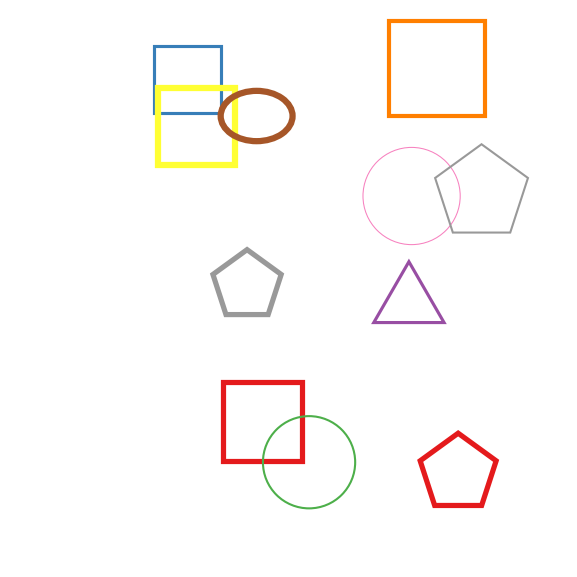[{"shape": "pentagon", "thickness": 2.5, "radius": 0.35, "center": [0.793, 0.18]}, {"shape": "square", "thickness": 2.5, "radius": 0.34, "center": [0.455, 0.269]}, {"shape": "square", "thickness": 1.5, "radius": 0.29, "center": [0.325, 0.861]}, {"shape": "circle", "thickness": 1, "radius": 0.4, "center": [0.535, 0.199]}, {"shape": "triangle", "thickness": 1.5, "radius": 0.35, "center": [0.708, 0.476]}, {"shape": "square", "thickness": 2, "radius": 0.41, "center": [0.757, 0.88]}, {"shape": "square", "thickness": 3, "radius": 0.33, "center": [0.34, 0.78]}, {"shape": "oval", "thickness": 3, "radius": 0.31, "center": [0.444, 0.798]}, {"shape": "circle", "thickness": 0.5, "radius": 0.42, "center": [0.713, 0.66]}, {"shape": "pentagon", "thickness": 1, "radius": 0.42, "center": [0.834, 0.665]}, {"shape": "pentagon", "thickness": 2.5, "radius": 0.31, "center": [0.428, 0.505]}]